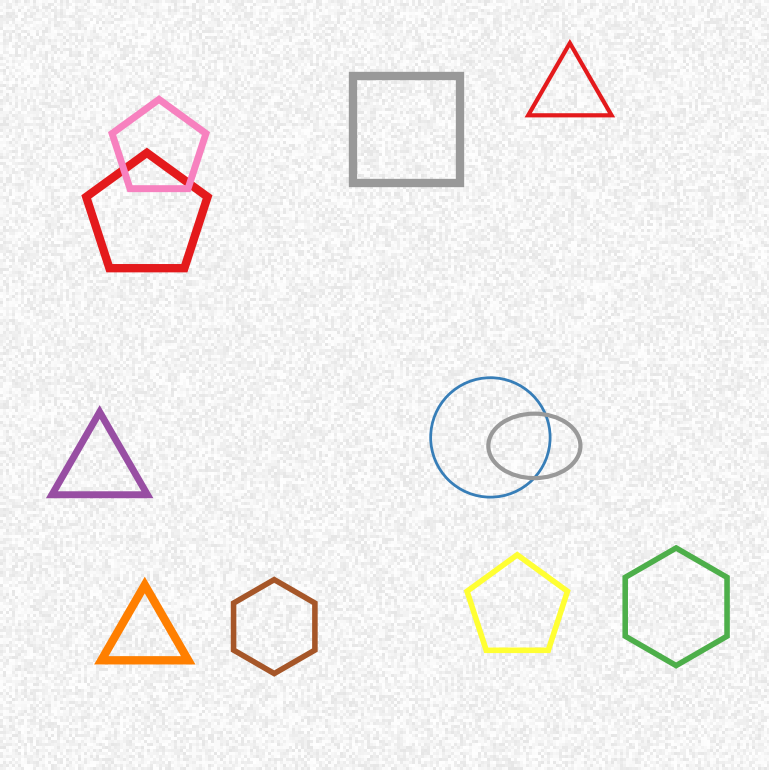[{"shape": "pentagon", "thickness": 3, "radius": 0.41, "center": [0.191, 0.719]}, {"shape": "triangle", "thickness": 1.5, "radius": 0.31, "center": [0.74, 0.882]}, {"shape": "circle", "thickness": 1, "radius": 0.39, "center": [0.637, 0.432]}, {"shape": "hexagon", "thickness": 2, "radius": 0.38, "center": [0.878, 0.212]}, {"shape": "triangle", "thickness": 2.5, "radius": 0.36, "center": [0.129, 0.393]}, {"shape": "triangle", "thickness": 3, "radius": 0.33, "center": [0.188, 0.175]}, {"shape": "pentagon", "thickness": 2, "radius": 0.34, "center": [0.672, 0.211]}, {"shape": "hexagon", "thickness": 2, "radius": 0.3, "center": [0.356, 0.186]}, {"shape": "pentagon", "thickness": 2.5, "radius": 0.32, "center": [0.207, 0.807]}, {"shape": "oval", "thickness": 1.5, "radius": 0.3, "center": [0.694, 0.421]}, {"shape": "square", "thickness": 3, "radius": 0.35, "center": [0.528, 0.831]}]